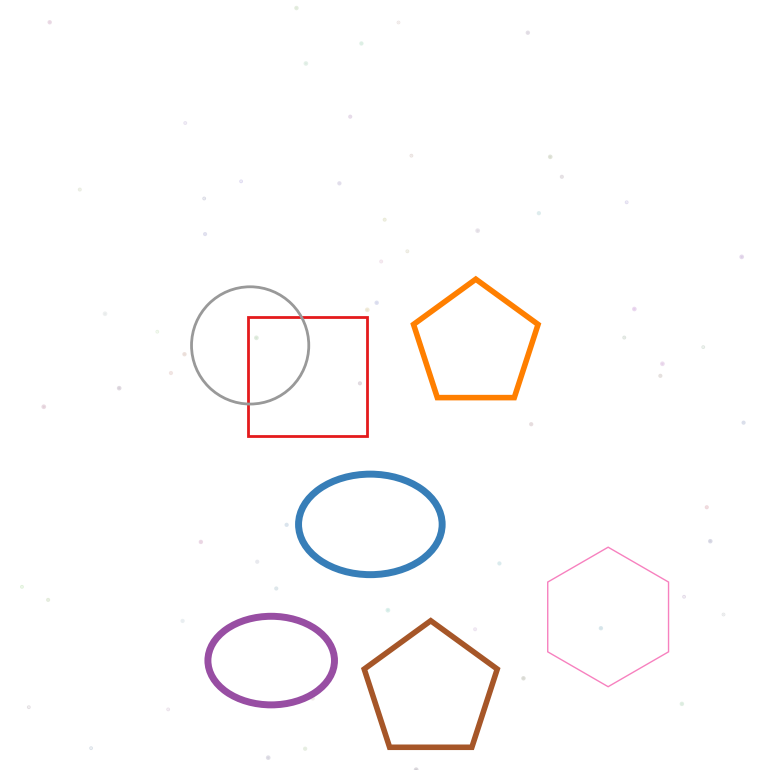[{"shape": "square", "thickness": 1, "radius": 0.39, "center": [0.399, 0.512]}, {"shape": "oval", "thickness": 2.5, "radius": 0.47, "center": [0.481, 0.319]}, {"shape": "oval", "thickness": 2.5, "radius": 0.41, "center": [0.352, 0.142]}, {"shape": "pentagon", "thickness": 2, "radius": 0.43, "center": [0.618, 0.552]}, {"shape": "pentagon", "thickness": 2, "radius": 0.45, "center": [0.559, 0.103]}, {"shape": "hexagon", "thickness": 0.5, "radius": 0.45, "center": [0.79, 0.199]}, {"shape": "circle", "thickness": 1, "radius": 0.38, "center": [0.325, 0.551]}]